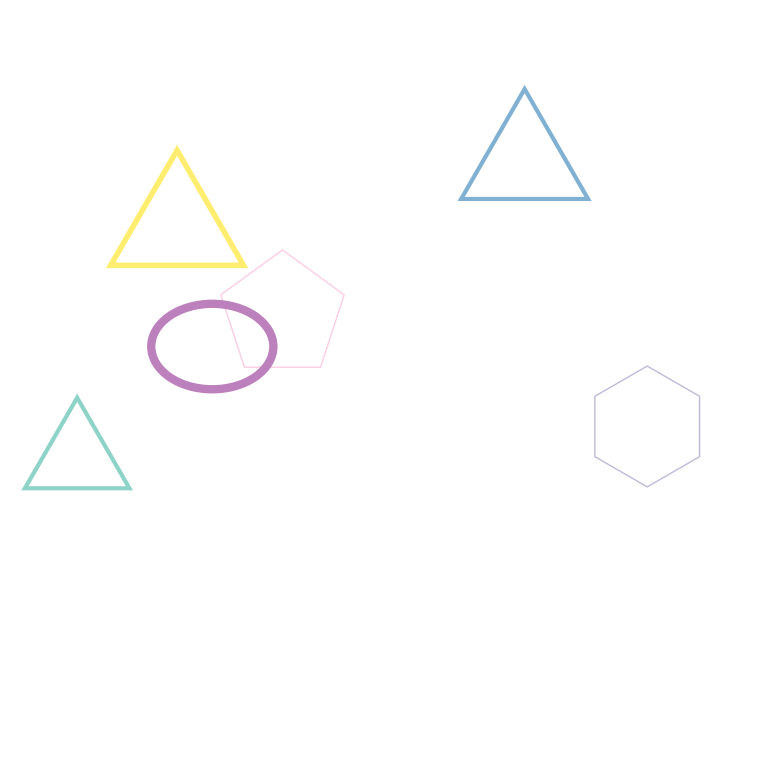[{"shape": "triangle", "thickness": 1.5, "radius": 0.39, "center": [0.1, 0.405]}, {"shape": "hexagon", "thickness": 0.5, "radius": 0.39, "center": [0.841, 0.446]}, {"shape": "triangle", "thickness": 1.5, "radius": 0.48, "center": [0.681, 0.789]}, {"shape": "pentagon", "thickness": 0.5, "radius": 0.42, "center": [0.367, 0.591]}, {"shape": "oval", "thickness": 3, "radius": 0.4, "center": [0.276, 0.55]}, {"shape": "triangle", "thickness": 2, "radius": 0.5, "center": [0.23, 0.705]}]